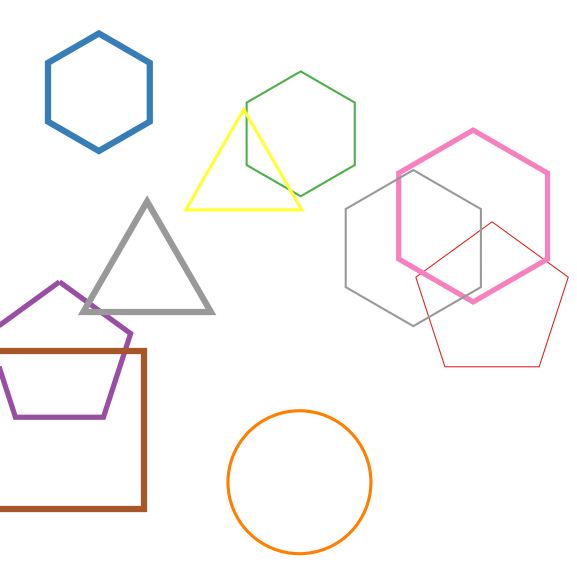[{"shape": "pentagon", "thickness": 0.5, "radius": 0.69, "center": [0.852, 0.476]}, {"shape": "hexagon", "thickness": 3, "radius": 0.51, "center": [0.171, 0.839]}, {"shape": "hexagon", "thickness": 1, "radius": 0.54, "center": [0.521, 0.767]}, {"shape": "pentagon", "thickness": 2.5, "radius": 0.65, "center": [0.103, 0.382]}, {"shape": "circle", "thickness": 1.5, "radius": 0.62, "center": [0.519, 0.164]}, {"shape": "triangle", "thickness": 1.5, "radius": 0.58, "center": [0.422, 0.694]}, {"shape": "square", "thickness": 3, "radius": 0.69, "center": [0.112, 0.254]}, {"shape": "hexagon", "thickness": 2.5, "radius": 0.74, "center": [0.819, 0.625]}, {"shape": "hexagon", "thickness": 1, "radius": 0.68, "center": [0.716, 0.57]}, {"shape": "triangle", "thickness": 3, "radius": 0.64, "center": [0.255, 0.523]}]